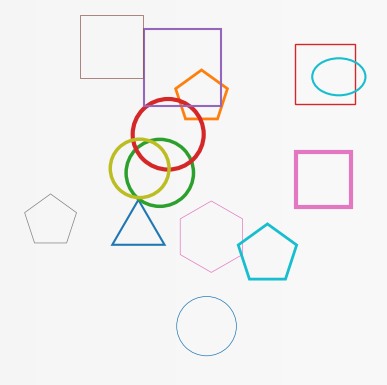[{"shape": "circle", "thickness": 0.5, "radius": 0.39, "center": [0.533, 0.153]}, {"shape": "triangle", "thickness": 1.5, "radius": 0.39, "center": [0.357, 0.403]}, {"shape": "pentagon", "thickness": 2, "radius": 0.35, "center": [0.52, 0.748]}, {"shape": "circle", "thickness": 2.5, "radius": 0.43, "center": [0.412, 0.551]}, {"shape": "circle", "thickness": 3, "radius": 0.46, "center": [0.434, 0.651]}, {"shape": "square", "thickness": 1, "radius": 0.39, "center": [0.839, 0.808]}, {"shape": "square", "thickness": 1.5, "radius": 0.5, "center": [0.47, 0.824]}, {"shape": "square", "thickness": 0.5, "radius": 0.41, "center": [0.288, 0.88]}, {"shape": "square", "thickness": 3, "radius": 0.36, "center": [0.834, 0.534]}, {"shape": "hexagon", "thickness": 0.5, "radius": 0.46, "center": [0.545, 0.385]}, {"shape": "pentagon", "thickness": 0.5, "radius": 0.35, "center": [0.13, 0.426]}, {"shape": "circle", "thickness": 2.5, "radius": 0.38, "center": [0.36, 0.563]}, {"shape": "oval", "thickness": 1.5, "radius": 0.34, "center": [0.874, 0.801]}, {"shape": "pentagon", "thickness": 2, "radius": 0.4, "center": [0.69, 0.339]}]